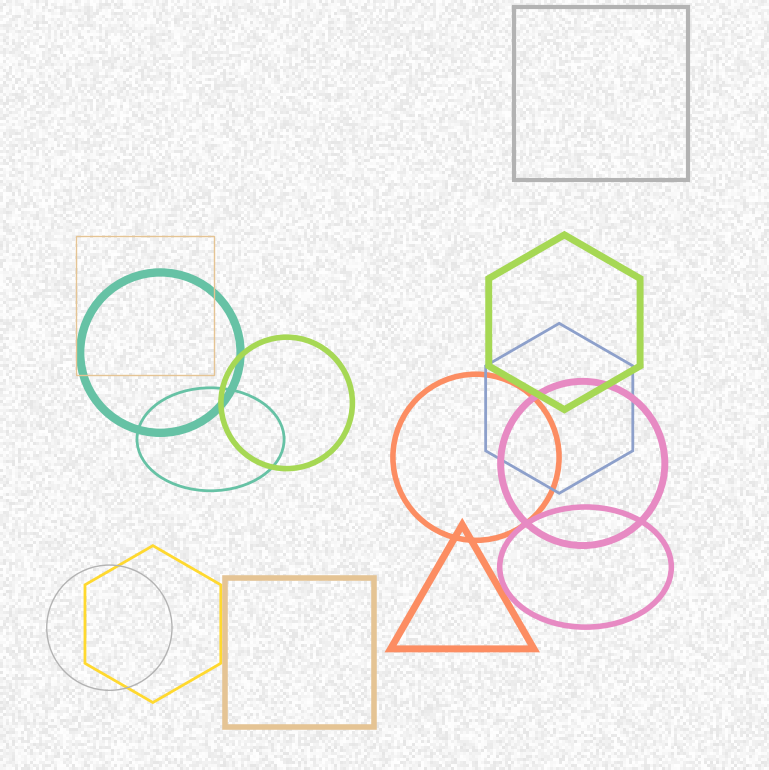[{"shape": "circle", "thickness": 3, "radius": 0.52, "center": [0.208, 0.542]}, {"shape": "oval", "thickness": 1, "radius": 0.48, "center": [0.273, 0.429]}, {"shape": "triangle", "thickness": 2.5, "radius": 0.54, "center": [0.6, 0.211]}, {"shape": "circle", "thickness": 2, "radius": 0.54, "center": [0.618, 0.406]}, {"shape": "hexagon", "thickness": 1, "radius": 0.55, "center": [0.726, 0.47]}, {"shape": "oval", "thickness": 2, "radius": 0.56, "center": [0.76, 0.264]}, {"shape": "circle", "thickness": 2.5, "radius": 0.53, "center": [0.757, 0.398]}, {"shape": "hexagon", "thickness": 2.5, "radius": 0.57, "center": [0.733, 0.582]}, {"shape": "circle", "thickness": 2, "radius": 0.43, "center": [0.372, 0.477]}, {"shape": "hexagon", "thickness": 1, "radius": 0.51, "center": [0.199, 0.19]}, {"shape": "square", "thickness": 2, "radius": 0.48, "center": [0.389, 0.153]}, {"shape": "square", "thickness": 0.5, "radius": 0.45, "center": [0.188, 0.603]}, {"shape": "square", "thickness": 1.5, "radius": 0.56, "center": [0.78, 0.878]}, {"shape": "circle", "thickness": 0.5, "radius": 0.41, "center": [0.142, 0.185]}]